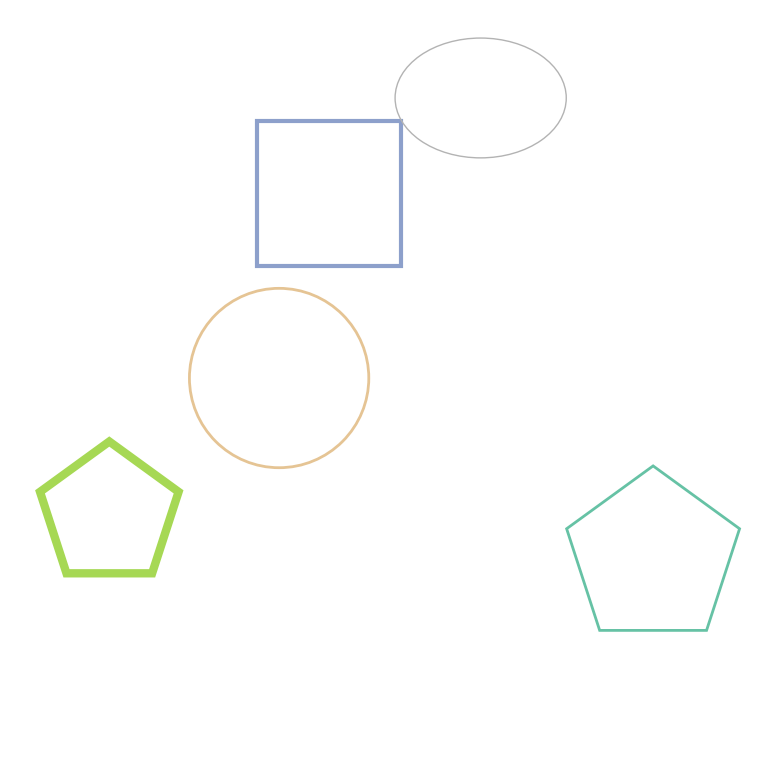[{"shape": "pentagon", "thickness": 1, "radius": 0.59, "center": [0.848, 0.277]}, {"shape": "square", "thickness": 1.5, "radius": 0.47, "center": [0.427, 0.749]}, {"shape": "pentagon", "thickness": 3, "radius": 0.47, "center": [0.142, 0.332]}, {"shape": "circle", "thickness": 1, "radius": 0.58, "center": [0.362, 0.509]}, {"shape": "oval", "thickness": 0.5, "radius": 0.56, "center": [0.624, 0.873]}]